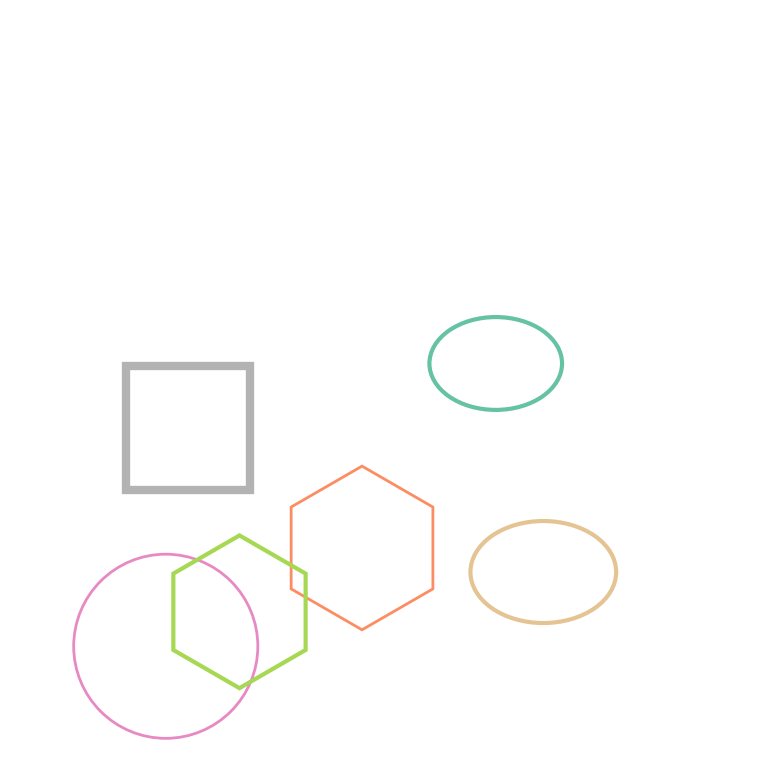[{"shape": "oval", "thickness": 1.5, "radius": 0.43, "center": [0.644, 0.528]}, {"shape": "hexagon", "thickness": 1, "radius": 0.53, "center": [0.47, 0.288]}, {"shape": "circle", "thickness": 1, "radius": 0.6, "center": [0.215, 0.161]}, {"shape": "hexagon", "thickness": 1.5, "radius": 0.5, "center": [0.311, 0.205]}, {"shape": "oval", "thickness": 1.5, "radius": 0.47, "center": [0.706, 0.257]}, {"shape": "square", "thickness": 3, "radius": 0.4, "center": [0.244, 0.444]}]